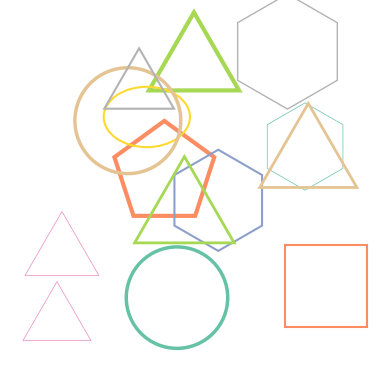[{"shape": "circle", "thickness": 2.5, "radius": 0.66, "center": [0.46, 0.227]}, {"shape": "hexagon", "thickness": 0.5, "radius": 0.57, "center": [0.792, 0.619]}, {"shape": "pentagon", "thickness": 3, "radius": 0.68, "center": [0.427, 0.55]}, {"shape": "square", "thickness": 1.5, "radius": 0.53, "center": [0.846, 0.258]}, {"shape": "hexagon", "thickness": 1.5, "radius": 0.66, "center": [0.567, 0.48]}, {"shape": "triangle", "thickness": 0.5, "radius": 0.51, "center": [0.148, 0.166]}, {"shape": "triangle", "thickness": 0.5, "radius": 0.55, "center": [0.161, 0.34]}, {"shape": "triangle", "thickness": 3, "radius": 0.68, "center": [0.504, 0.833]}, {"shape": "triangle", "thickness": 2, "radius": 0.75, "center": [0.479, 0.444]}, {"shape": "oval", "thickness": 1.5, "radius": 0.56, "center": [0.381, 0.696]}, {"shape": "circle", "thickness": 2.5, "radius": 0.69, "center": [0.332, 0.687]}, {"shape": "triangle", "thickness": 2, "radius": 0.73, "center": [0.801, 0.586]}, {"shape": "hexagon", "thickness": 1, "radius": 0.75, "center": [0.747, 0.866]}, {"shape": "triangle", "thickness": 1.5, "radius": 0.52, "center": [0.361, 0.77]}]